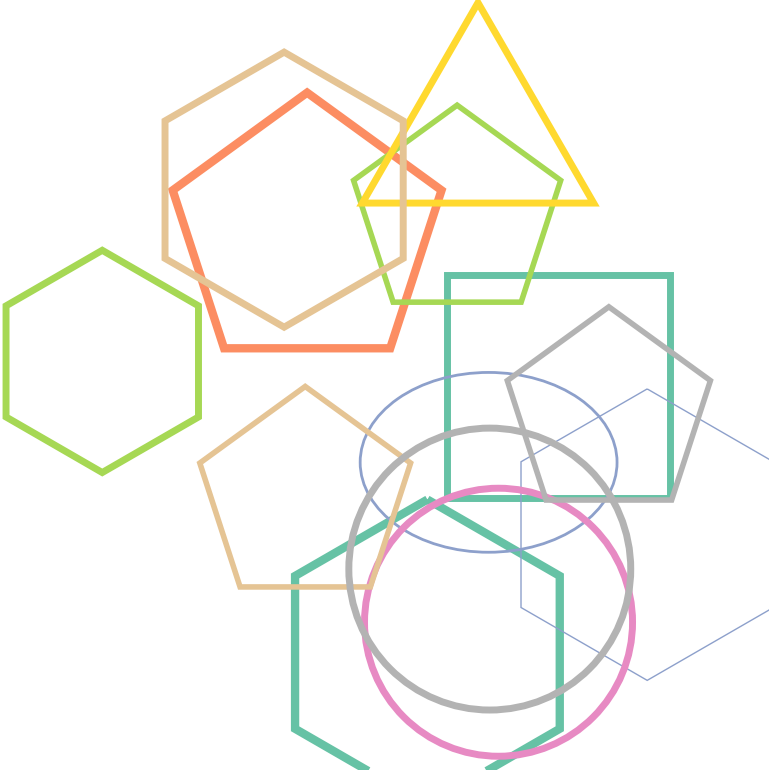[{"shape": "hexagon", "thickness": 3, "radius": 0.99, "center": [0.555, 0.153]}, {"shape": "square", "thickness": 2.5, "radius": 0.73, "center": [0.725, 0.498]}, {"shape": "pentagon", "thickness": 3, "radius": 0.92, "center": [0.399, 0.696]}, {"shape": "hexagon", "thickness": 0.5, "radius": 0.95, "center": [0.841, 0.306]}, {"shape": "oval", "thickness": 1, "radius": 0.83, "center": [0.635, 0.4]}, {"shape": "circle", "thickness": 2.5, "radius": 0.87, "center": [0.647, 0.192]}, {"shape": "hexagon", "thickness": 2.5, "radius": 0.72, "center": [0.133, 0.531]}, {"shape": "pentagon", "thickness": 2, "radius": 0.71, "center": [0.594, 0.722]}, {"shape": "triangle", "thickness": 2.5, "radius": 0.87, "center": [0.621, 0.823]}, {"shape": "pentagon", "thickness": 2, "radius": 0.72, "center": [0.396, 0.354]}, {"shape": "hexagon", "thickness": 2.5, "radius": 0.89, "center": [0.369, 0.754]}, {"shape": "pentagon", "thickness": 2, "radius": 0.69, "center": [0.791, 0.463]}, {"shape": "circle", "thickness": 2.5, "radius": 0.92, "center": [0.636, 0.261]}]